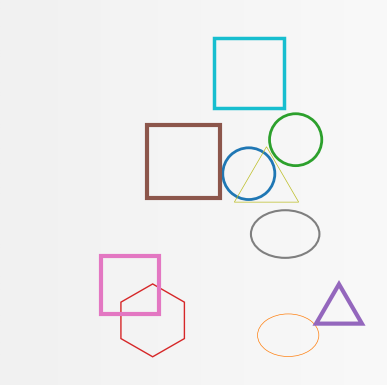[{"shape": "circle", "thickness": 2, "radius": 0.34, "center": [0.642, 0.549]}, {"shape": "oval", "thickness": 0.5, "radius": 0.4, "center": [0.744, 0.129]}, {"shape": "circle", "thickness": 2, "radius": 0.34, "center": [0.763, 0.637]}, {"shape": "hexagon", "thickness": 1, "radius": 0.47, "center": [0.394, 0.168]}, {"shape": "triangle", "thickness": 3, "radius": 0.34, "center": [0.875, 0.194]}, {"shape": "square", "thickness": 3, "radius": 0.47, "center": [0.474, 0.58]}, {"shape": "square", "thickness": 3, "radius": 0.37, "center": [0.335, 0.26]}, {"shape": "oval", "thickness": 1.5, "radius": 0.44, "center": [0.736, 0.392]}, {"shape": "triangle", "thickness": 0.5, "radius": 0.48, "center": [0.688, 0.523]}, {"shape": "square", "thickness": 2.5, "radius": 0.45, "center": [0.642, 0.81]}]